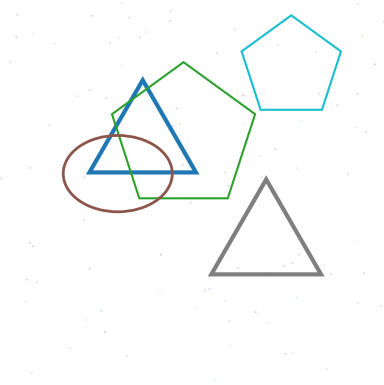[{"shape": "triangle", "thickness": 3, "radius": 0.8, "center": [0.371, 0.632]}, {"shape": "pentagon", "thickness": 1.5, "radius": 0.98, "center": [0.477, 0.643]}, {"shape": "oval", "thickness": 2, "radius": 0.71, "center": [0.306, 0.549]}, {"shape": "triangle", "thickness": 3, "radius": 0.82, "center": [0.691, 0.37]}, {"shape": "pentagon", "thickness": 1.5, "radius": 0.68, "center": [0.757, 0.825]}]